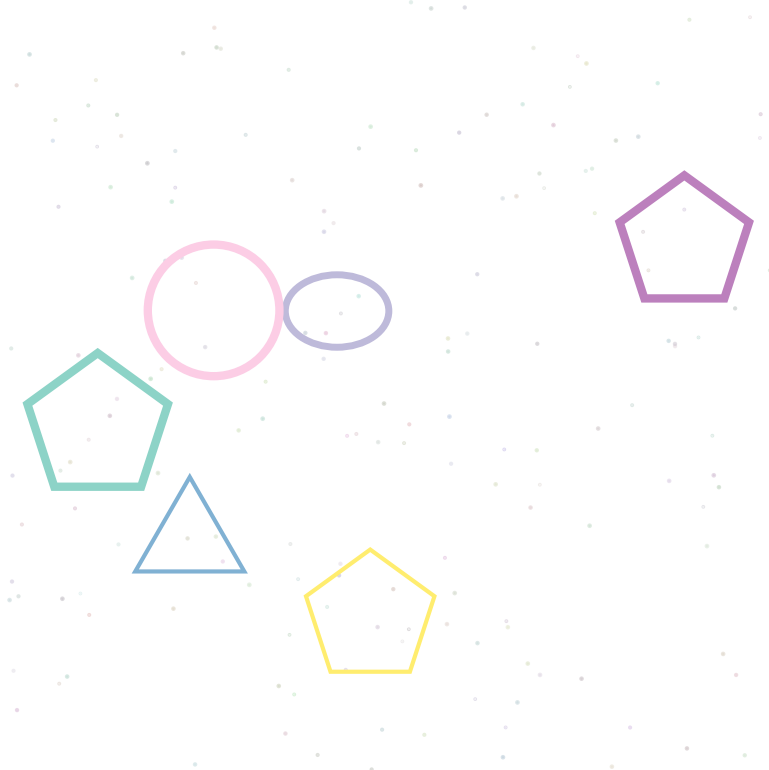[{"shape": "pentagon", "thickness": 3, "radius": 0.48, "center": [0.127, 0.446]}, {"shape": "oval", "thickness": 2.5, "radius": 0.34, "center": [0.438, 0.596]}, {"shape": "triangle", "thickness": 1.5, "radius": 0.41, "center": [0.246, 0.299]}, {"shape": "circle", "thickness": 3, "radius": 0.43, "center": [0.277, 0.597]}, {"shape": "pentagon", "thickness": 3, "radius": 0.44, "center": [0.889, 0.684]}, {"shape": "pentagon", "thickness": 1.5, "radius": 0.44, "center": [0.481, 0.199]}]